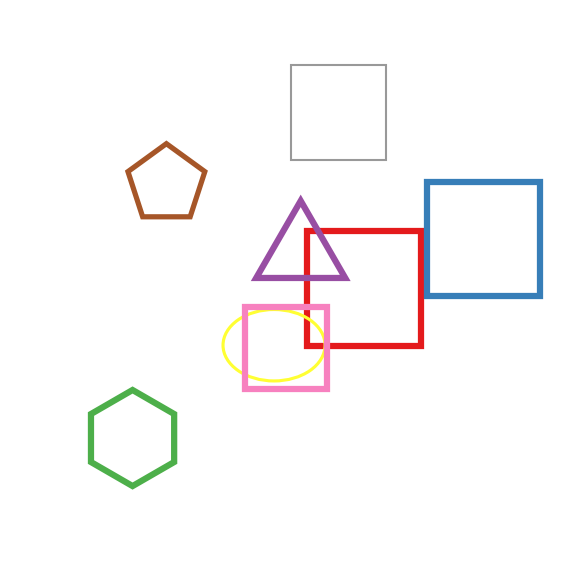[{"shape": "square", "thickness": 3, "radius": 0.49, "center": [0.63, 0.5]}, {"shape": "square", "thickness": 3, "radius": 0.49, "center": [0.837, 0.585]}, {"shape": "hexagon", "thickness": 3, "radius": 0.42, "center": [0.23, 0.241]}, {"shape": "triangle", "thickness": 3, "radius": 0.45, "center": [0.521, 0.562]}, {"shape": "oval", "thickness": 1.5, "radius": 0.44, "center": [0.475, 0.401]}, {"shape": "pentagon", "thickness": 2.5, "radius": 0.35, "center": [0.288, 0.68]}, {"shape": "square", "thickness": 3, "radius": 0.36, "center": [0.495, 0.397]}, {"shape": "square", "thickness": 1, "radius": 0.41, "center": [0.586, 0.804]}]